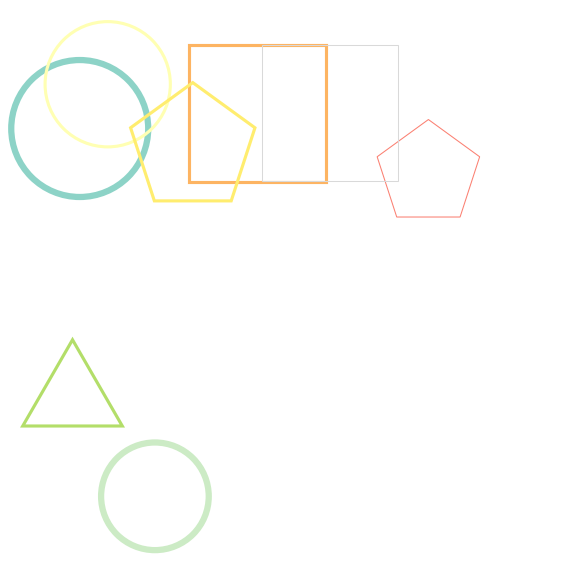[{"shape": "circle", "thickness": 3, "radius": 0.59, "center": [0.138, 0.777]}, {"shape": "circle", "thickness": 1.5, "radius": 0.54, "center": [0.187, 0.853]}, {"shape": "pentagon", "thickness": 0.5, "radius": 0.47, "center": [0.742, 0.699]}, {"shape": "square", "thickness": 1.5, "radius": 0.59, "center": [0.446, 0.803]}, {"shape": "triangle", "thickness": 1.5, "radius": 0.5, "center": [0.126, 0.311]}, {"shape": "square", "thickness": 0.5, "radius": 0.59, "center": [0.572, 0.803]}, {"shape": "circle", "thickness": 3, "radius": 0.47, "center": [0.268, 0.14]}, {"shape": "pentagon", "thickness": 1.5, "radius": 0.57, "center": [0.334, 0.743]}]